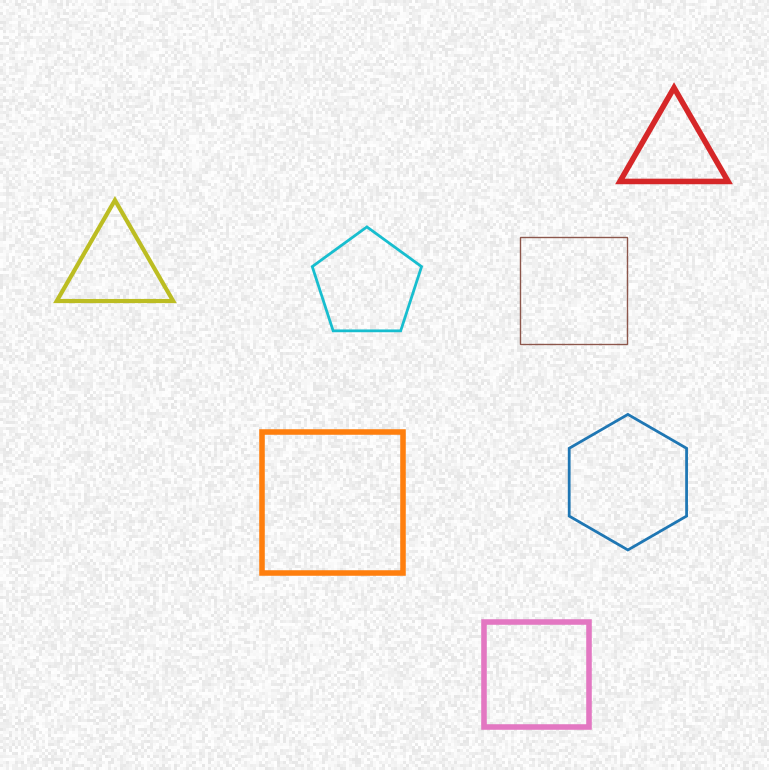[{"shape": "hexagon", "thickness": 1, "radius": 0.44, "center": [0.815, 0.374]}, {"shape": "square", "thickness": 2, "radius": 0.46, "center": [0.432, 0.347]}, {"shape": "triangle", "thickness": 2, "radius": 0.41, "center": [0.875, 0.805]}, {"shape": "square", "thickness": 0.5, "radius": 0.35, "center": [0.745, 0.622]}, {"shape": "square", "thickness": 2, "radius": 0.34, "center": [0.697, 0.124]}, {"shape": "triangle", "thickness": 1.5, "radius": 0.44, "center": [0.149, 0.653]}, {"shape": "pentagon", "thickness": 1, "radius": 0.37, "center": [0.477, 0.631]}]